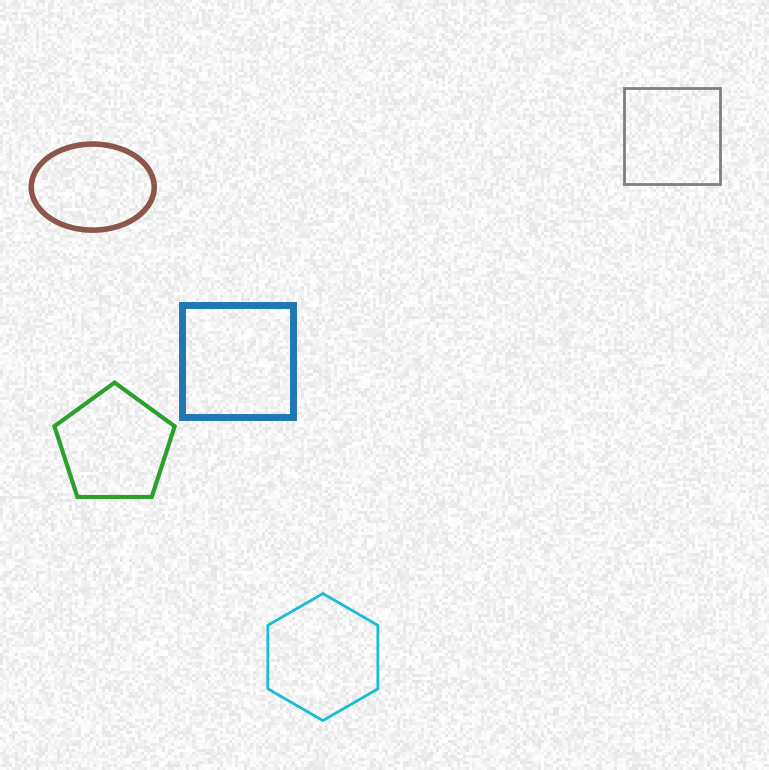[{"shape": "square", "thickness": 2.5, "radius": 0.36, "center": [0.308, 0.531]}, {"shape": "pentagon", "thickness": 1.5, "radius": 0.41, "center": [0.149, 0.421]}, {"shape": "oval", "thickness": 2, "radius": 0.4, "center": [0.12, 0.757]}, {"shape": "square", "thickness": 1, "radius": 0.31, "center": [0.872, 0.824]}, {"shape": "hexagon", "thickness": 1, "radius": 0.41, "center": [0.419, 0.147]}]